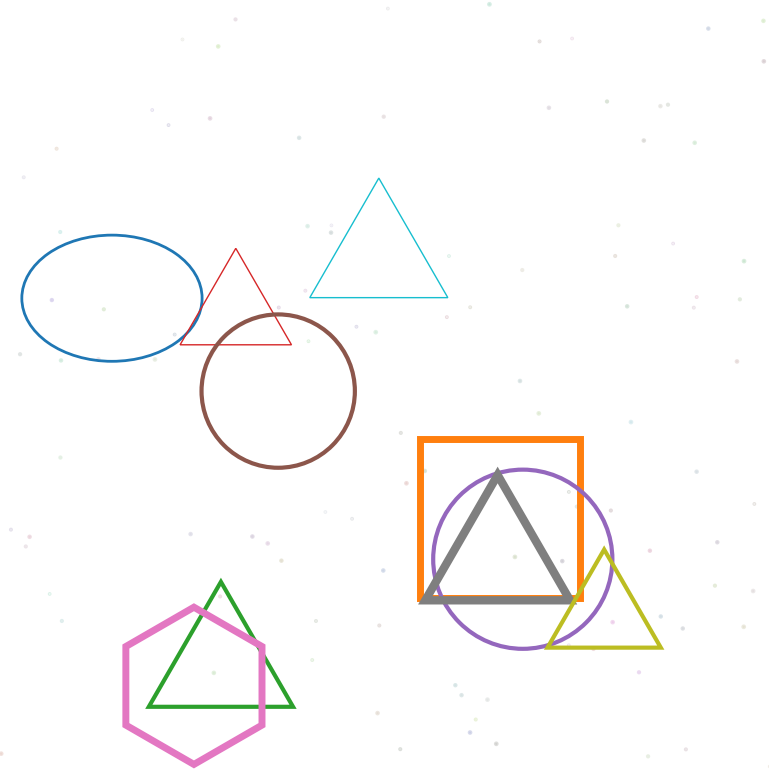[{"shape": "oval", "thickness": 1, "radius": 0.59, "center": [0.145, 0.613]}, {"shape": "square", "thickness": 2.5, "radius": 0.52, "center": [0.649, 0.327]}, {"shape": "triangle", "thickness": 1.5, "radius": 0.54, "center": [0.287, 0.136]}, {"shape": "triangle", "thickness": 0.5, "radius": 0.42, "center": [0.306, 0.594]}, {"shape": "circle", "thickness": 1.5, "radius": 0.58, "center": [0.679, 0.274]}, {"shape": "circle", "thickness": 1.5, "radius": 0.5, "center": [0.361, 0.492]}, {"shape": "hexagon", "thickness": 2.5, "radius": 0.51, "center": [0.252, 0.109]}, {"shape": "triangle", "thickness": 3, "radius": 0.54, "center": [0.646, 0.275]}, {"shape": "triangle", "thickness": 1.5, "radius": 0.42, "center": [0.785, 0.201]}, {"shape": "triangle", "thickness": 0.5, "radius": 0.52, "center": [0.492, 0.665]}]